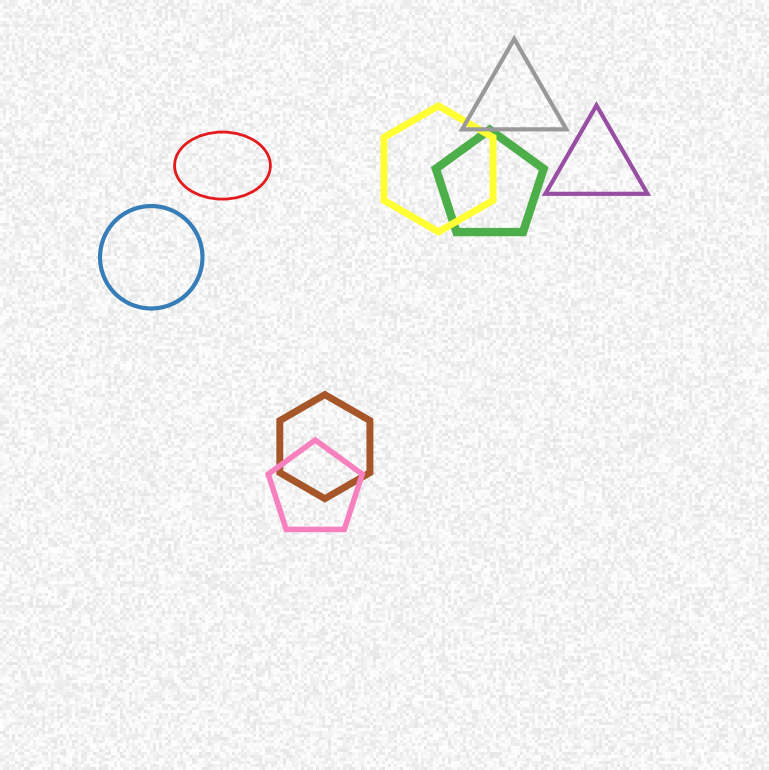[{"shape": "oval", "thickness": 1, "radius": 0.31, "center": [0.289, 0.785]}, {"shape": "circle", "thickness": 1.5, "radius": 0.33, "center": [0.196, 0.666]}, {"shape": "pentagon", "thickness": 3, "radius": 0.37, "center": [0.636, 0.758]}, {"shape": "triangle", "thickness": 1.5, "radius": 0.38, "center": [0.775, 0.787]}, {"shape": "hexagon", "thickness": 2.5, "radius": 0.41, "center": [0.569, 0.781]}, {"shape": "hexagon", "thickness": 2.5, "radius": 0.34, "center": [0.422, 0.42]}, {"shape": "pentagon", "thickness": 2, "radius": 0.32, "center": [0.409, 0.364]}, {"shape": "triangle", "thickness": 1.5, "radius": 0.39, "center": [0.668, 0.871]}]